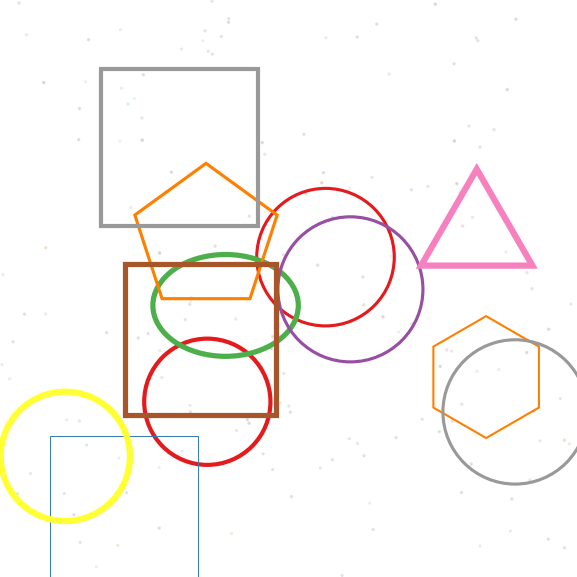[{"shape": "circle", "thickness": 2, "radius": 0.55, "center": [0.359, 0.303]}, {"shape": "circle", "thickness": 1.5, "radius": 0.6, "center": [0.564, 0.554]}, {"shape": "square", "thickness": 0.5, "radius": 0.64, "center": [0.214, 0.116]}, {"shape": "oval", "thickness": 2.5, "radius": 0.63, "center": [0.391, 0.47]}, {"shape": "circle", "thickness": 1.5, "radius": 0.63, "center": [0.607, 0.498]}, {"shape": "pentagon", "thickness": 1.5, "radius": 0.65, "center": [0.357, 0.587]}, {"shape": "hexagon", "thickness": 1, "radius": 0.53, "center": [0.842, 0.346]}, {"shape": "circle", "thickness": 3, "radius": 0.56, "center": [0.113, 0.209]}, {"shape": "square", "thickness": 2.5, "radius": 0.66, "center": [0.347, 0.411]}, {"shape": "triangle", "thickness": 3, "radius": 0.56, "center": [0.826, 0.595]}, {"shape": "circle", "thickness": 1.5, "radius": 0.62, "center": [0.892, 0.286]}, {"shape": "square", "thickness": 2, "radius": 0.68, "center": [0.311, 0.744]}]